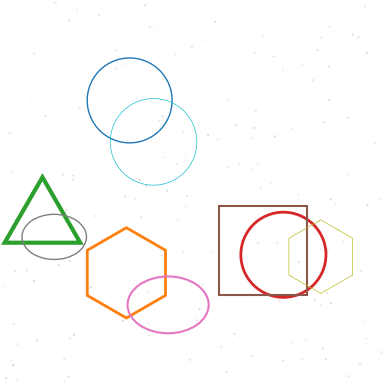[{"shape": "circle", "thickness": 1, "radius": 0.55, "center": [0.337, 0.739]}, {"shape": "hexagon", "thickness": 2, "radius": 0.59, "center": [0.328, 0.291]}, {"shape": "triangle", "thickness": 3, "radius": 0.57, "center": [0.11, 0.426]}, {"shape": "circle", "thickness": 2, "radius": 0.55, "center": [0.736, 0.338]}, {"shape": "square", "thickness": 1.5, "radius": 0.58, "center": [0.683, 0.35]}, {"shape": "oval", "thickness": 1.5, "radius": 0.53, "center": [0.437, 0.208]}, {"shape": "oval", "thickness": 1, "radius": 0.42, "center": [0.141, 0.385]}, {"shape": "hexagon", "thickness": 0.5, "radius": 0.48, "center": [0.833, 0.333]}, {"shape": "circle", "thickness": 0.5, "radius": 0.56, "center": [0.399, 0.632]}]